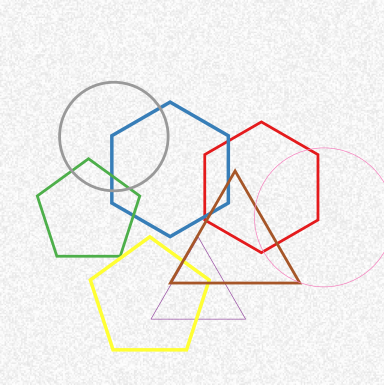[{"shape": "hexagon", "thickness": 2, "radius": 0.85, "center": [0.679, 0.514]}, {"shape": "hexagon", "thickness": 2.5, "radius": 0.87, "center": [0.442, 0.56]}, {"shape": "pentagon", "thickness": 2, "radius": 0.7, "center": [0.23, 0.448]}, {"shape": "triangle", "thickness": 0.5, "radius": 0.71, "center": [0.515, 0.242]}, {"shape": "pentagon", "thickness": 2.5, "radius": 0.81, "center": [0.389, 0.223]}, {"shape": "triangle", "thickness": 2, "radius": 0.97, "center": [0.611, 0.362]}, {"shape": "circle", "thickness": 0.5, "radius": 0.9, "center": [0.841, 0.435]}, {"shape": "circle", "thickness": 2, "radius": 0.7, "center": [0.296, 0.645]}]